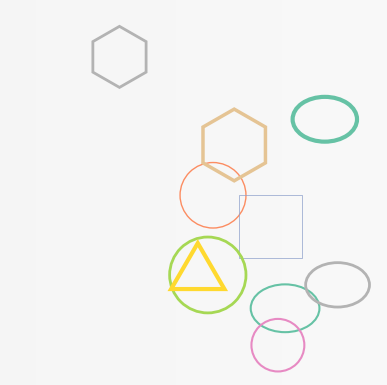[{"shape": "oval", "thickness": 1.5, "radius": 0.44, "center": [0.736, 0.199]}, {"shape": "oval", "thickness": 3, "radius": 0.42, "center": [0.838, 0.69]}, {"shape": "circle", "thickness": 1, "radius": 0.43, "center": [0.55, 0.493]}, {"shape": "square", "thickness": 0.5, "radius": 0.41, "center": [0.698, 0.412]}, {"shape": "circle", "thickness": 1.5, "radius": 0.34, "center": [0.717, 0.103]}, {"shape": "circle", "thickness": 2, "radius": 0.49, "center": [0.536, 0.286]}, {"shape": "triangle", "thickness": 3, "radius": 0.4, "center": [0.51, 0.289]}, {"shape": "hexagon", "thickness": 2.5, "radius": 0.47, "center": [0.604, 0.623]}, {"shape": "oval", "thickness": 2, "radius": 0.41, "center": [0.871, 0.26]}, {"shape": "hexagon", "thickness": 2, "radius": 0.4, "center": [0.308, 0.852]}]